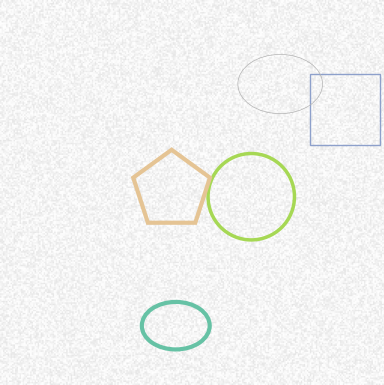[{"shape": "oval", "thickness": 3, "radius": 0.44, "center": [0.457, 0.154]}, {"shape": "square", "thickness": 1, "radius": 0.46, "center": [0.896, 0.715]}, {"shape": "circle", "thickness": 2.5, "radius": 0.56, "center": [0.653, 0.489]}, {"shape": "pentagon", "thickness": 3, "radius": 0.52, "center": [0.446, 0.506]}, {"shape": "oval", "thickness": 0.5, "radius": 0.55, "center": [0.728, 0.782]}]